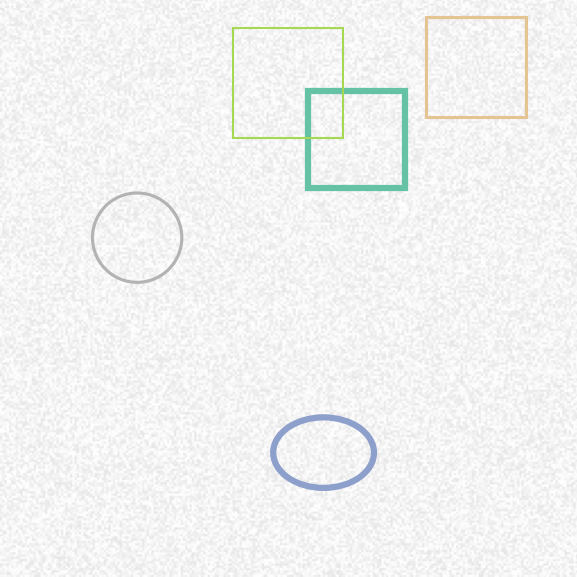[{"shape": "square", "thickness": 3, "radius": 0.42, "center": [0.617, 0.758]}, {"shape": "oval", "thickness": 3, "radius": 0.44, "center": [0.56, 0.215]}, {"shape": "square", "thickness": 1, "radius": 0.48, "center": [0.498, 0.855]}, {"shape": "square", "thickness": 1.5, "radius": 0.43, "center": [0.825, 0.883]}, {"shape": "circle", "thickness": 1.5, "radius": 0.39, "center": [0.237, 0.588]}]